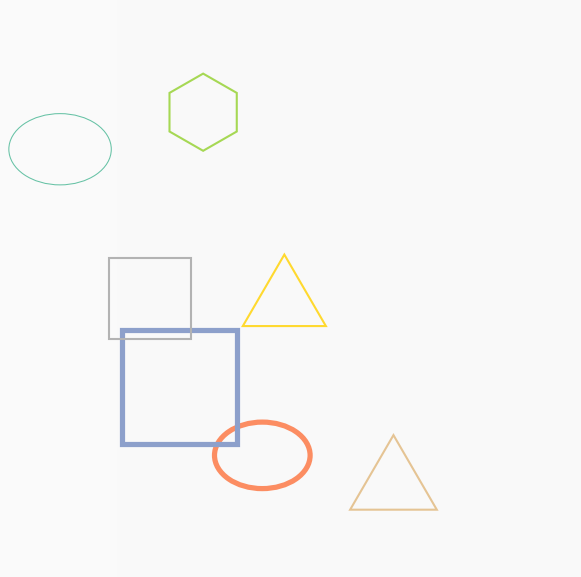[{"shape": "oval", "thickness": 0.5, "radius": 0.44, "center": [0.103, 0.741]}, {"shape": "oval", "thickness": 2.5, "radius": 0.41, "center": [0.451, 0.211]}, {"shape": "square", "thickness": 2.5, "radius": 0.49, "center": [0.309, 0.329]}, {"shape": "hexagon", "thickness": 1, "radius": 0.33, "center": [0.349, 0.805]}, {"shape": "triangle", "thickness": 1, "radius": 0.41, "center": [0.489, 0.476]}, {"shape": "triangle", "thickness": 1, "radius": 0.43, "center": [0.677, 0.16]}, {"shape": "square", "thickness": 1, "radius": 0.35, "center": [0.258, 0.483]}]